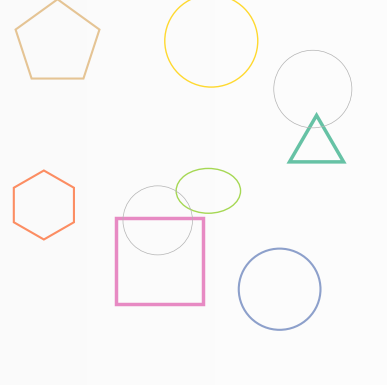[{"shape": "triangle", "thickness": 2.5, "radius": 0.4, "center": [0.817, 0.62]}, {"shape": "hexagon", "thickness": 1.5, "radius": 0.45, "center": [0.113, 0.468]}, {"shape": "circle", "thickness": 1.5, "radius": 0.53, "center": [0.722, 0.249]}, {"shape": "square", "thickness": 2.5, "radius": 0.56, "center": [0.413, 0.322]}, {"shape": "oval", "thickness": 1, "radius": 0.42, "center": [0.538, 0.504]}, {"shape": "circle", "thickness": 1, "radius": 0.6, "center": [0.545, 0.894]}, {"shape": "pentagon", "thickness": 1.5, "radius": 0.57, "center": [0.148, 0.888]}, {"shape": "circle", "thickness": 0.5, "radius": 0.5, "center": [0.807, 0.769]}, {"shape": "circle", "thickness": 0.5, "radius": 0.45, "center": [0.407, 0.428]}]